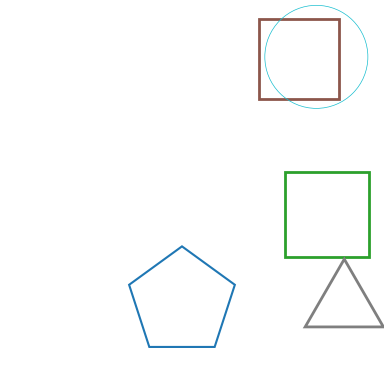[{"shape": "pentagon", "thickness": 1.5, "radius": 0.72, "center": [0.473, 0.216]}, {"shape": "square", "thickness": 2, "radius": 0.55, "center": [0.849, 0.443]}, {"shape": "square", "thickness": 2, "radius": 0.51, "center": [0.777, 0.847]}, {"shape": "triangle", "thickness": 2, "radius": 0.59, "center": [0.894, 0.21]}, {"shape": "circle", "thickness": 0.5, "radius": 0.67, "center": [0.822, 0.852]}]